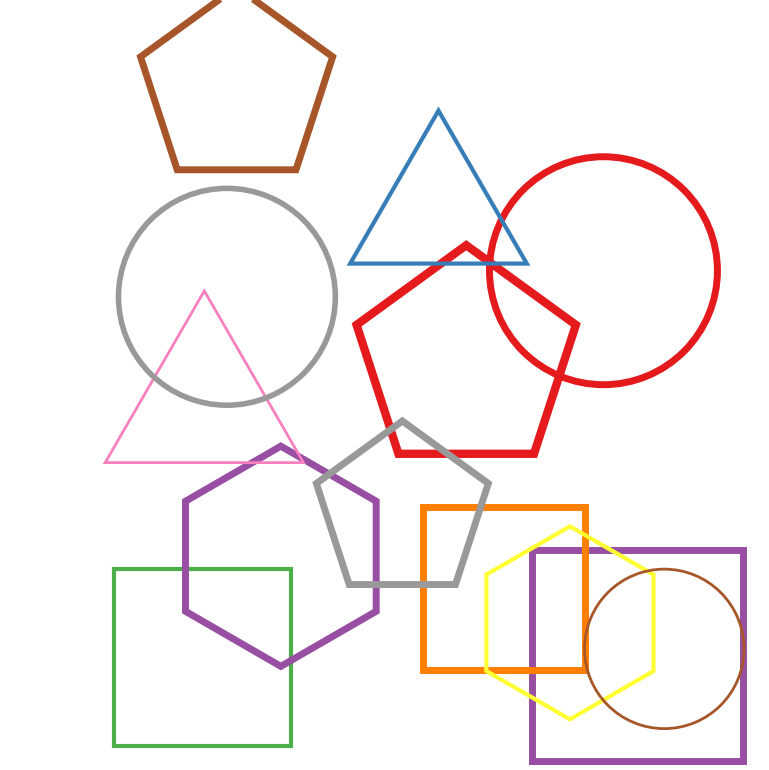[{"shape": "pentagon", "thickness": 3, "radius": 0.75, "center": [0.605, 0.532]}, {"shape": "circle", "thickness": 2.5, "radius": 0.74, "center": [0.784, 0.648]}, {"shape": "triangle", "thickness": 1.5, "radius": 0.66, "center": [0.569, 0.724]}, {"shape": "square", "thickness": 1.5, "radius": 0.57, "center": [0.263, 0.146]}, {"shape": "hexagon", "thickness": 2.5, "radius": 0.71, "center": [0.365, 0.278]}, {"shape": "square", "thickness": 2.5, "radius": 0.69, "center": [0.827, 0.148]}, {"shape": "square", "thickness": 2.5, "radius": 0.53, "center": [0.655, 0.236]}, {"shape": "hexagon", "thickness": 1.5, "radius": 0.63, "center": [0.74, 0.191]}, {"shape": "pentagon", "thickness": 2.5, "radius": 0.66, "center": [0.307, 0.886]}, {"shape": "circle", "thickness": 1, "radius": 0.52, "center": [0.863, 0.157]}, {"shape": "triangle", "thickness": 1, "radius": 0.74, "center": [0.265, 0.474]}, {"shape": "circle", "thickness": 2, "radius": 0.7, "center": [0.295, 0.615]}, {"shape": "pentagon", "thickness": 2.5, "radius": 0.59, "center": [0.523, 0.336]}]